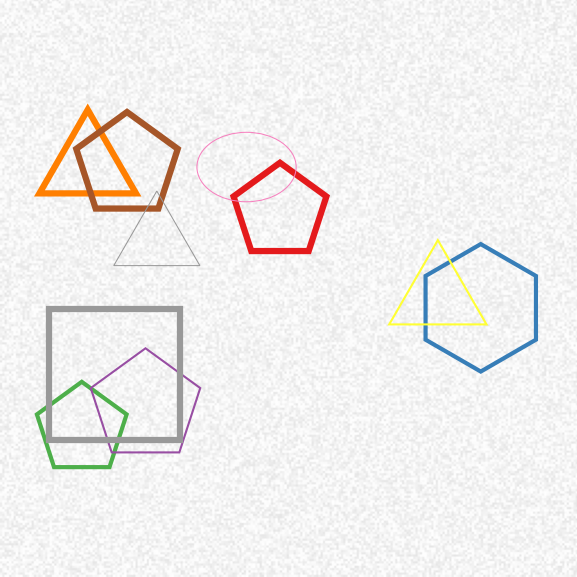[{"shape": "pentagon", "thickness": 3, "radius": 0.42, "center": [0.485, 0.633]}, {"shape": "hexagon", "thickness": 2, "radius": 0.55, "center": [0.832, 0.466]}, {"shape": "pentagon", "thickness": 2, "radius": 0.41, "center": [0.142, 0.256]}, {"shape": "pentagon", "thickness": 1, "radius": 0.5, "center": [0.252, 0.296]}, {"shape": "triangle", "thickness": 3, "radius": 0.48, "center": [0.152, 0.713]}, {"shape": "triangle", "thickness": 1, "radius": 0.49, "center": [0.758, 0.486]}, {"shape": "pentagon", "thickness": 3, "radius": 0.46, "center": [0.22, 0.713]}, {"shape": "oval", "thickness": 0.5, "radius": 0.43, "center": [0.427, 0.71]}, {"shape": "square", "thickness": 3, "radius": 0.57, "center": [0.198, 0.35]}, {"shape": "triangle", "thickness": 0.5, "radius": 0.43, "center": [0.272, 0.582]}]